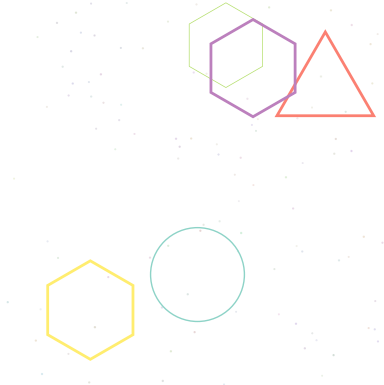[{"shape": "circle", "thickness": 1, "radius": 0.61, "center": [0.513, 0.287]}, {"shape": "triangle", "thickness": 2, "radius": 0.73, "center": [0.845, 0.772]}, {"shape": "hexagon", "thickness": 0.5, "radius": 0.55, "center": [0.587, 0.883]}, {"shape": "hexagon", "thickness": 2, "radius": 0.63, "center": [0.657, 0.823]}, {"shape": "hexagon", "thickness": 2, "radius": 0.64, "center": [0.235, 0.195]}]